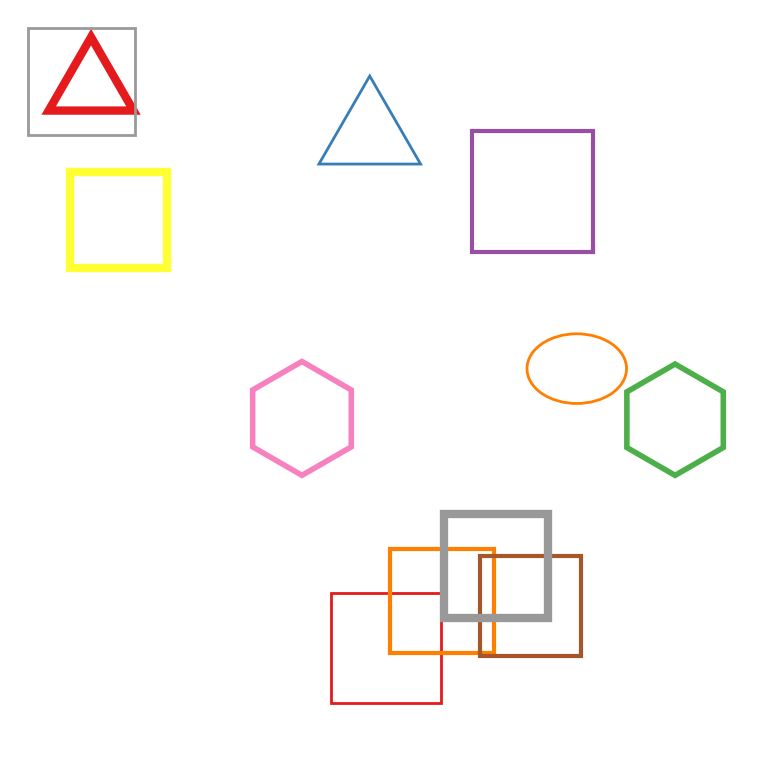[{"shape": "triangle", "thickness": 3, "radius": 0.32, "center": [0.118, 0.888]}, {"shape": "square", "thickness": 1, "radius": 0.36, "center": [0.501, 0.158]}, {"shape": "triangle", "thickness": 1, "radius": 0.38, "center": [0.48, 0.825]}, {"shape": "hexagon", "thickness": 2, "radius": 0.36, "center": [0.877, 0.455]}, {"shape": "square", "thickness": 1.5, "radius": 0.39, "center": [0.692, 0.751]}, {"shape": "oval", "thickness": 1, "radius": 0.32, "center": [0.749, 0.521]}, {"shape": "square", "thickness": 1.5, "radius": 0.34, "center": [0.573, 0.22]}, {"shape": "square", "thickness": 3, "radius": 0.31, "center": [0.154, 0.714]}, {"shape": "square", "thickness": 1.5, "radius": 0.33, "center": [0.689, 0.213]}, {"shape": "hexagon", "thickness": 2, "radius": 0.37, "center": [0.392, 0.457]}, {"shape": "square", "thickness": 1, "radius": 0.35, "center": [0.106, 0.895]}, {"shape": "square", "thickness": 3, "radius": 0.34, "center": [0.645, 0.265]}]